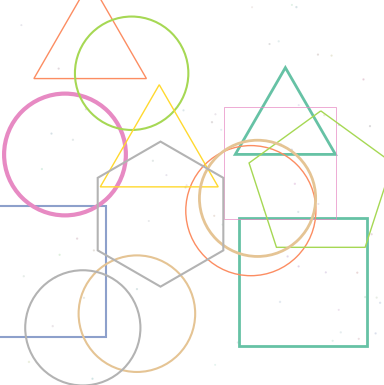[{"shape": "triangle", "thickness": 2, "radius": 0.75, "center": [0.741, 0.674]}, {"shape": "square", "thickness": 2, "radius": 0.83, "center": [0.786, 0.267]}, {"shape": "circle", "thickness": 1, "radius": 0.84, "center": [0.652, 0.453]}, {"shape": "triangle", "thickness": 1, "radius": 0.84, "center": [0.234, 0.88]}, {"shape": "square", "thickness": 1.5, "radius": 0.85, "center": [0.106, 0.296]}, {"shape": "square", "thickness": 0.5, "radius": 0.73, "center": [0.726, 0.576]}, {"shape": "circle", "thickness": 3, "radius": 0.79, "center": [0.169, 0.599]}, {"shape": "circle", "thickness": 1.5, "radius": 0.74, "center": [0.342, 0.81]}, {"shape": "pentagon", "thickness": 1, "radius": 0.98, "center": [0.833, 0.516]}, {"shape": "triangle", "thickness": 1, "radius": 0.88, "center": [0.414, 0.603]}, {"shape": "circle", "thickness": 2, "radius": 0.75, "center": [0.669, 0.485]}, {"shape": "circle", "thickness": 1.5, "radius": 0.76, "center": [0.356, 0.185]}, {"shape": "hexagon", "thickness": 1.5, "radius": 0.94, "center": [0.417, 0.444]}, {"shape": "circle", "thickness": 1.5, "radius": 0.75, "center": [0.215, 0.148]}]